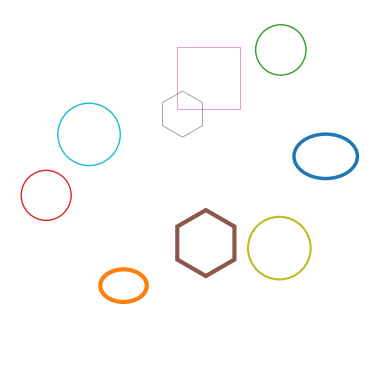[{"shape": "oval", "thickness": 2.5, "radius": 0.41, "center": [0.846, 0.594]}, {"shape": "oval", "thickness": 3, "radius": 0.3, "center": [0.321, 0.258]}, {"shape": "circle", "thickness": 1, "radius": 0.33, "center": [0.729, 0.87]}, {"shape": "circle", "thickness": 1, "radius": 0.32, "center": [0.12, 0.493]}, {"shape": "hexagon", "thickness": 3, "radius": 0.43, "center": [0.535, 0.369]}, {"shape": "square", "thickness": 0.5, "radius": 0.4, "center": [0.542, 0.797]}, {"shape": "hexagon", "thickness": 0.5, "radius": 0.3, "center": [0.474, 0.704]}, {"shape": "circle", "thickness": 1.5, "radius": 0.41, "center": [0.726, 0.356]}, {"shape": "circle", "thickness": 1, "radius": 0.41, "center": [0.231, 0.651]}]